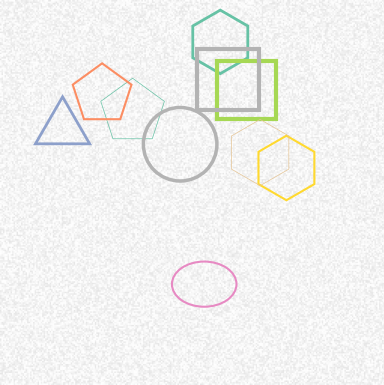[{"shape": "hexagon", "thickness": 2, "radius": 0.41, "center": [0.572, 0.891]}, {"shape": "pentagon", "thickness": 0.5, "radius": 0.43, "center": [0.344, 0.71]}, {"shape": "pentagon", "thickness": 1.5, "radius": 0.4, "center": [0.265, 0.755]}, {"shape": "triangle", "thickness": 2, "radius": 0.41, "center": [0.162, 0.667]}, {"shape": "oval", "thickness": 1.5, "radius": 0.42, "center": [0.53, 0.262]}, {"shape": "square", "thickness": 3, "radius": 0.38, "center": [0.64, 0.766]}, {"shape": "hexagon", "thickness": 1.5, "radius": 0.42, "center": [0.744, 0.564]}, {"shape": "hexagon", "thickness": 0.5, "radius": 0.43, "center": [0.676, 0.604]}, {"shape": "square", "thickness": 3, "radius": 0.4, "center": [0.592, 0.794]}, {"shape": "circle", "thickness": 2.5, "radius": 0.48, "center": [0.468, 0.625]}]